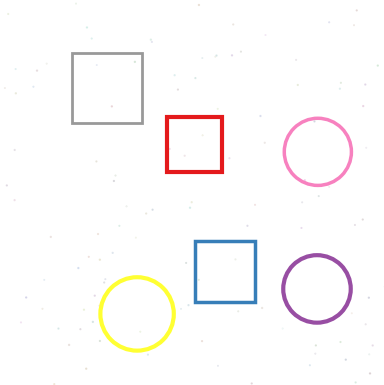[{"shape": "square", "thickness": 3, "radius": 0.36, "center": [0.504, 0.625]}, {"shape": "square", "thickness": 2.5, "radius": 0.39, "center": [0.584, 0.295]}, {"shape": "circle", "thickness": 3, "radius": 0.44, "center": [0.823, 0.25]}, {"shape": "circle", "thickness": 3, "radius": 0.48, "center": [0.356, 0.185]}, {"shape": "circle", "thickness": 2.5, "radius": 0.44, "center": [0.826, 0.606]}, {"shape": "square", "thickness": 2, "radius": 0.46, "center": [0.278, 0.771]}]